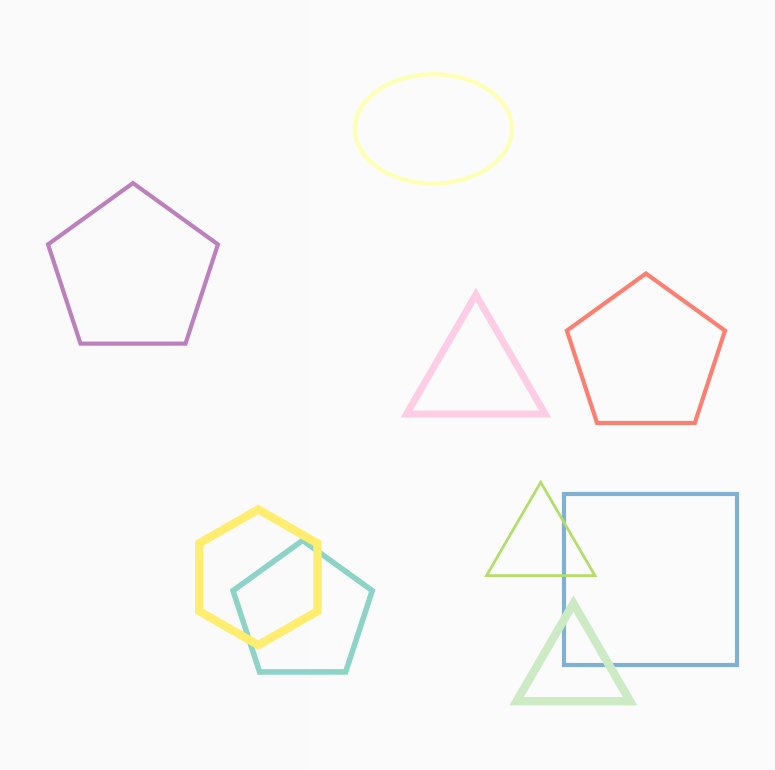[{"shape": "pentagon", "thickness": 2, "radius": 0.47, "center": [0.391, 0.204]}, {"shape": "oval", "thickness": 1.5, "radius": 0.51, "center": [0.559, 0.833]}, {"shape": "pentagon", "thickness": 1.5, "radius": 0.54, "center": [0.833, 0.537]}, {"shape": "square", "thickness": 1.5, "radius": 0.56, "center": [0.839, 0.247]}, {"shape": "triangle", "thickness": 1, "radius": 0.4, "center": [0.698, 0.293]}, {"shape": "triangle", "thickness": 2.5, "radius": 0.52, "center": [0.614, 0.514]}, {"shape": "pentagon", "thickness": 1.5, "radius": 0.58, "center": [0.172, 0.647]}, {"shape": "triangle", "thickness": 3, "radius": 0.42, "center": [0.74, 0.132]}, {"shape": "hexagon", "thickness": 3, "radius": 0.44, "center": [0.333, 0.25]}]